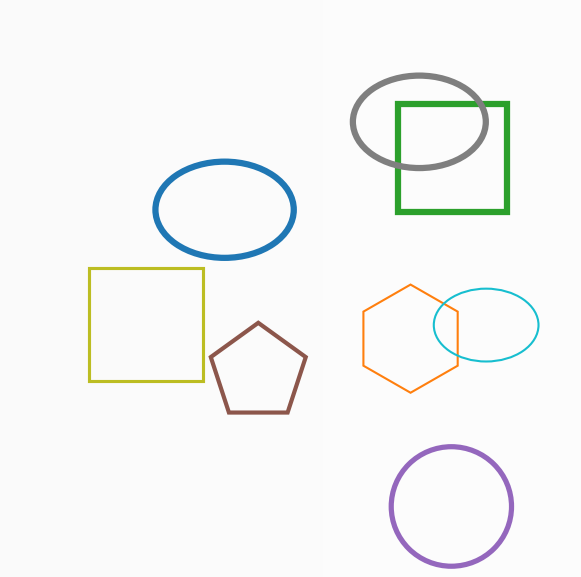[{"shape": "oval", "thickness": 3, "radius": 0.59, "center": [0.386, 0.636]}, {"shape": "hexagon", "thickness": 1, "radius": 0.47, "center": [0.706, 0.413]}, {"shape": "square", "thickness": 3, "radius": 0.47, "center": [0.778, 0.725]}, {"shape": "circle", "thickness": 2.5, "radius": 0.52, "center": [0.777, 0.122]}, {"shape": "pentagon", "thickness": 2, "radius": 0.43, "center": [0.444, 0.354]}, {"shape": "oval", "thickness": 3, "radius": 0.57, "center": [0.721, 0.788]}, {"shape": "square", "thickness": 1.5, "radius": 0.49, "center": [0.251, 0.437]}, {"shape": "oval", "thickness": 1, "radius": 0.45, "center": [0.836, 0.436]}]